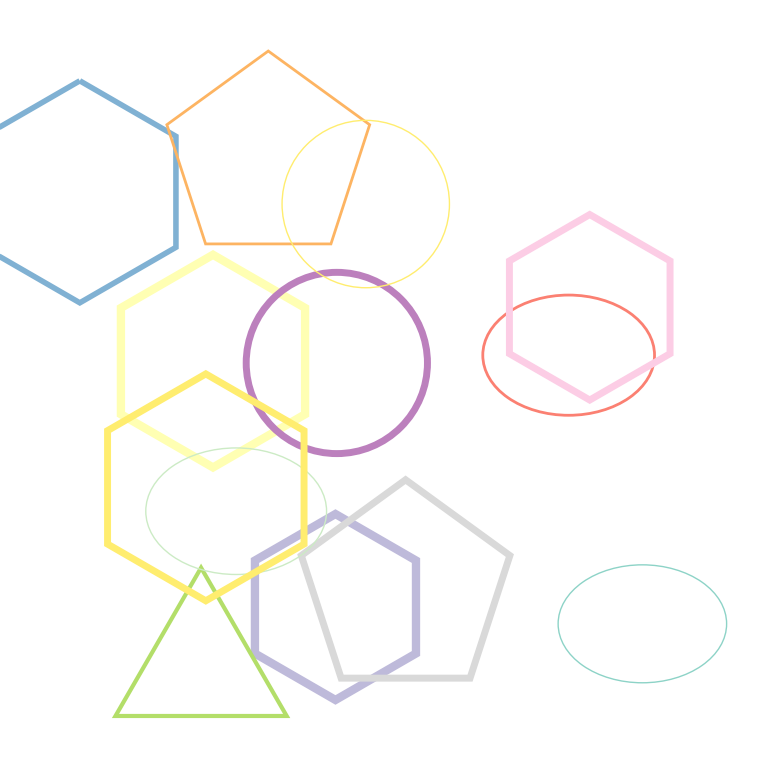[{"shape": "oval", "thickness": 0.5, "radius": 0.55, "center": [0.834, 0.19]}, {"shape": "hexagon", "thickness": 3, "radius": 0.69, "center": [0.277, 0.531]}, {"shape": "hexagon", "thickness": 3, "radius": 0.6, "center": [0.436, 0.212]}, {"shape": "oval", "thickness": 1, "radius": 0.56, "center": [0.739, 0.539]}, {"shape": "hexagon", "thickness": 2, "radius": 0.72, "center": [0.104, 0.751]}, {"shape": "pentagon", "thickness": 1, "radius": 0.69, "center": [0.348, 0.795]}, {"shape": "triangle", "thickness": 1.5, "radius": 0.64, "center": [0.261, 0.134]}, {"shape": "hexagon", "thickness": 2.5, "radius": 0.6, "center": [0.766, 0.601]}, {"shape": "pentagon", "thickness": 2.5, "radius": 0.71, "center": [0.527, 0.234]}, {"shape": "circle", "thickness": 2.5, "radius": 0.59, "center": [0.437, 0.529]}, {"shape": "oval", "thickness": 0.5, "radius": 0.59, "center": [0.307, 0.336]}, {"shape": "hexagon", "thickness": 2.5, "radius": 0.74, "center": [0.267, 0.367]}, {"shape": "circle", "thickness": 0.5, "radius": 0.54, "center": [0.475, 0.735]}]